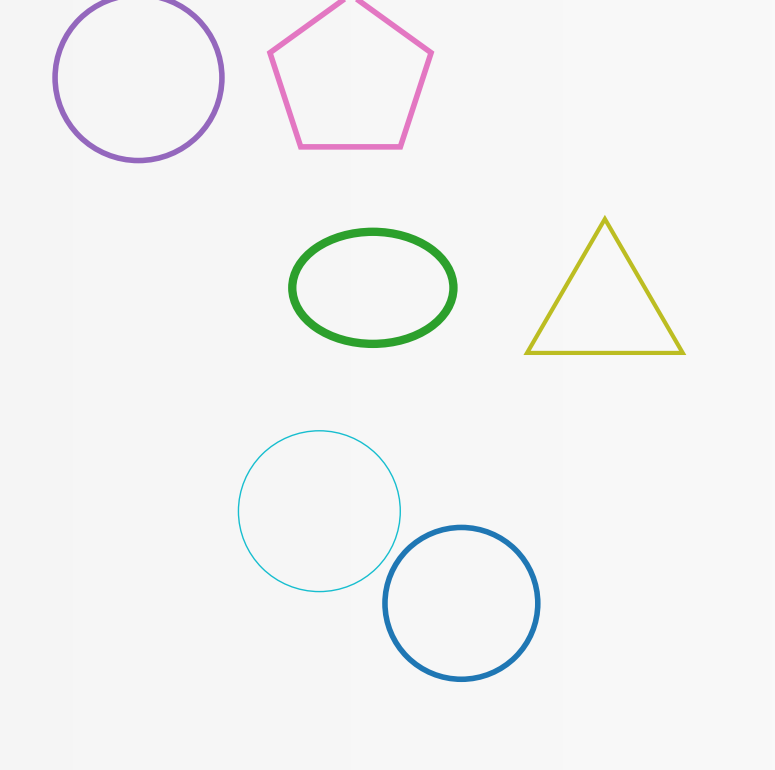[{"shape": "circle", "thickness": 2, "radius": 0.49, "center": [0.595, 0.216]}, {"shape": "oval", "thickness": 3, "radius": 0.52, "center": [0.481, 0.626]}, {"shape": "circle", "thickness": 2, "radius": 0.54, "center": [0.179, 0.899]}, {"shape": "pentagon", "thickness": 2, "radius": 0.55, "center": [0.452, 0.898]}, {"shape": "triangle", "thickness": 1.5, "radius": 0.58, "center": [0.78, 0.6]}, {"shape": "circle", "thickness": 0.5, "radius": 0.52, "center": [0.412, 0.336]}]